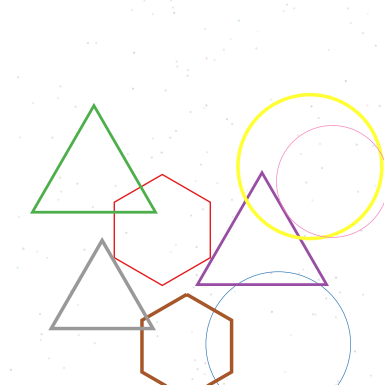[{"shape": "hexagon", "thickness": 1, "radius": 0.72, "center": [0.422, 0.403]}, {"shape": "circle", "thickness": 0.5, "radius": 0.94, "center": [0.723, 0.106]}, {"shape": "triangle", "thickness": 2, "radius": 0.92, "center": [0.244, 0.541]}, {"shape": "triangle", "thickness": 2, "radius": 0.97, "center": [0.681, 0.358]}, {"shape": "circle", "thickness": 2.5, "radius": 0.93, "center": [0.805, 0.567]}, {"shape": "hexagon", "thickness": 2.5, "radius": 0.67, "center": [0.485, 0.101]}, {"shape": "circle", "thickness": 0.5, "radius": 0.73, "center": [0.863, 0.529]}, {"shape": "triangle", "thickness": 2.5, "radius": 0.76, "center": [0.265, 0.223]}]